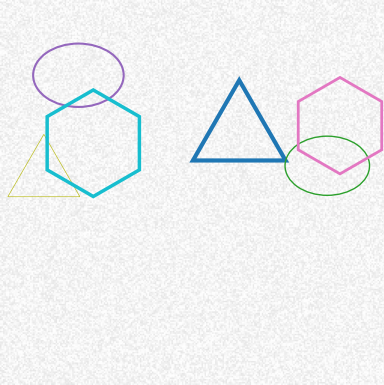[{"shape": "triangle", "thickness": 3, "radius": 0.69, "center": [0.621, 0.653]}, {"shape": "oval", "thickness": 1, "radius": 0.55, "center": [0.85, 0.57]}, {"shape": "oval", "thickness": 1.5, "radius": 0.59, "center": [0.204, 0.805]}, {"shape": "hexagon", "thickness": 2, "radius": 0.63, "center": [0.883, 0.674]}, {"shape": "triangle", "thickness": 0.5, "radius": 0.54, "center": [0.114, 0.543]}, {"shape": "hexagon", "thickness": 2.5, "radius": 0.69, "center": [0.242, 0.628]}]